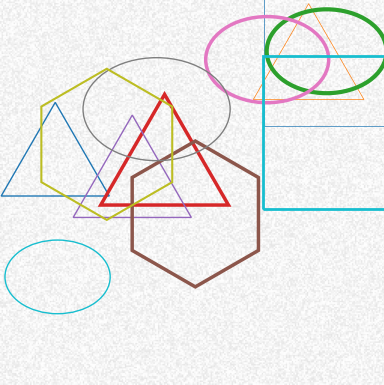[{"shape": "square", "thickness": 0.5, "radius": 0.86, "center": [0.858, 0.846]}, {"shape": "triangle", "thickness": 1, "radius": 0.81, "center": [0.143, 0.572]}, {"shape": "triangle", "thickness": 0.5, "radius": 0.83, "center": [0.802, 0.824]}, {"shape": "oval", "thickness": 3, "radius": 0.78, "center": [0.848, 0.867]}, {"shape": "triangle", "thickness": 2.5, "radius": 0.96, "center": [0.427, 0.563]}, {"shape": "triangle", "thickness": 1, "radius": 0.89, "center": [0.344, 0.524]}, {"shape": "hexagon", "thickness": 2.5, "radius": 0.95, "center": [0.507, 0.444]}, {"shape": "oval", "thickness": 2.5, "radius": 0.8, "center": [0.694, 0.845]}, {"shape": "oval", "thickness": 1, "radius": 0.96, "center": [0.407, 0.716]}, {"shape": "hexagon", "thickness": 1.5, "radius": 0.98, "center": [0.277, 0.625]}, {"shape": "square", "thickness": 2, "radius": 1.0, "center": [0.883, 0.656]}, {"shape": "oval", "thickness": 1, "radius": 0.68, "center": [0.15, 0.281]}]